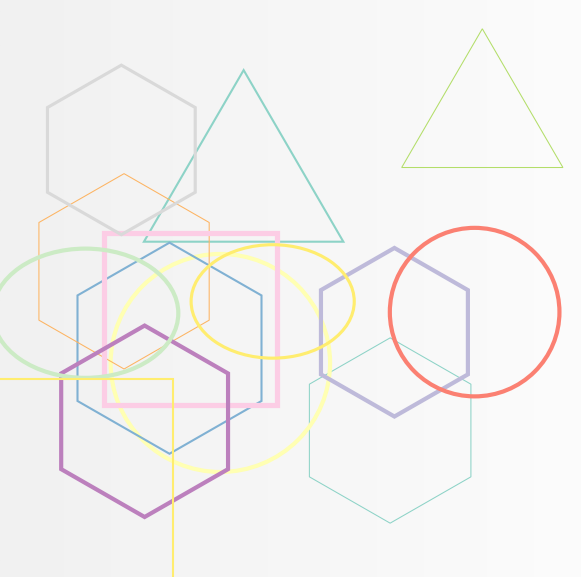[{"shape": "triangle", "thickness": 1, "radius": 0.99, "center": [0.419, 0.68]}, {"shape": "hexagon", "thickness": 0.5, "radius": 0.8, "center": [0.671, 0.254]}, {"shape": "circle", "thickness": 2, "radius": 0.94, "center": [0.379, 0.371]}, {"shape": "hexagon", "thickness": 2, "radius": 0.73, "center": [0.679, 0.424]}, {"shape": "circle", "thickness": 2, "radius": 0.73, "center": [0.817, 0.459]}, {"shape": "hexagon", "thickness": 1, "radius": 0.91, "center": [0.292, 0.396]}, {"shape": "hexagon", "thickness": 0.5, "radius": 0.85, "center": [0.213, 0.529]}, {"shape": "triangle", "thickness": 0.5, "radius": 0.8, "center": [0.83, 0.789]}, {"shape": "square", "thickness": 2.5, "radius": 0.75, "center": [0.327, 0.446]}, {"shape": "hexagon", "thickness": 1.5, "radius": 0.73, "center": [0.209, 0.74]}, {"shape": "hexagon", "thickness": 2, "radius": 0.83, "center": [0.249, 0.27]}, {"shape": "oval", "thickness": 2, "radius": 0.8, "center": [0.147, 0.457]}, {"shape": "oval", "thickness": 1.5, "radius": 0.7, "center": [0.469, 0.477]}, {"shape": "square", "thickness": 1, "radius": 0.89, "center": [0.121, 0.166]}]